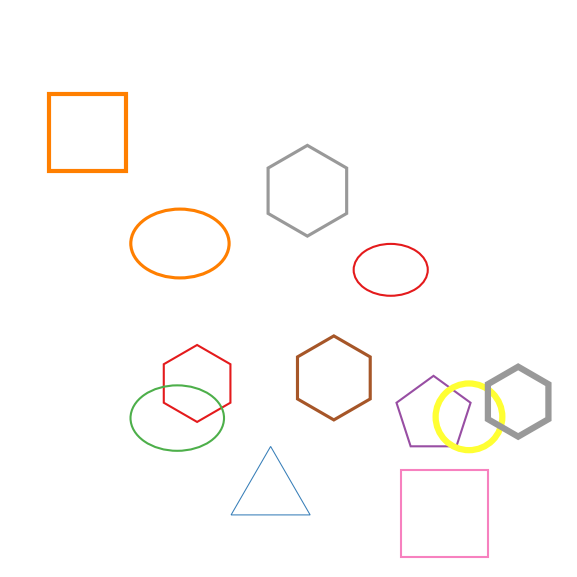[{"shape": "oval", "thickness": 1, "radius": 0.32, "center": [0.677, 0.532]}, {"shape": "hexagon", "thickness": 1, "radius": 0.33, "center": [0.341, 0.335]}, {"shape": "triangle", "thickness": 0.5, "radius": 0.4, "center": [0.469, 0.147]}, {"shape": "oval", "thickness": 1, "radius": 0.4, "center": [0.307, 0.275]}, {"shape": "pentagon", "thickness": 1, "radius": 0.34, "center": [0.751, 0.281]}, {"shape": "square", "thickness": 2, "radius": 0.33, "center": [0.151, 0.769]}, {"shape": "oval", "thickness": 1.5, "radius": 0.43, "center": [0.312, 0.577]}, {"shape": "circle", "thickness": 3, "radius": 0.29, "center": [0.812, 0.277]}, {"shape": "hexagon", "thickness": 1.5, "radius": 0.36, "center": [0.578, 0.345]}, {"shape": "square", "thickness": 1, "radius": 0.38, "center": [0.77, 0.11]}, {"shape": "hexagon", "thickness": 3, "radius": 0.3, "center": [0.897, 0.304]}, {"shape": "hexagon", "thickness": 1.5, "radius": 0.39, "center": [0.532, 0.669]}]